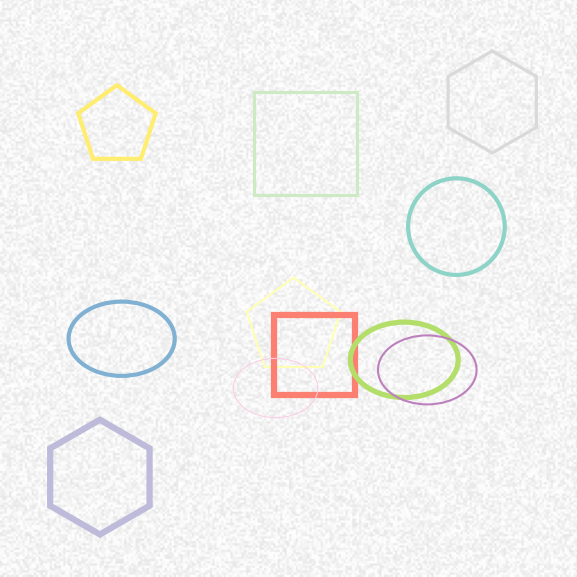[{"shape": "circle", "thickness": 2, "radius": 0.42, "center": [0.79, 0.607]}, {"shape": "pentagon", "thickness": 1, "radius": 0.43, "center": [0.508, 0.433]}, {"shape": "hexagon", "thickness": 3, "radius": 0.5, "center": [0.173, 0.173]}, {"shape": "square", "thickness": 3, "radius": 0.35, "center": [0.545, 0.385]}, {"shape": "oval", "thickness": 2, "radius": 0.46, "center": [0.211, 0.413]}, {"shape": "oval", "thickness": 2.5, "radius": 0.47, "center": [0.7, 0.376]}, {"shape": "oval", "thickness": 0.5, "radius": 0.37, "center": [0.477, 0.327]}, {"shape": "hexagon", "thickness": 1.5, "radius": 0.44, "center": [0.852, 0.823]}, {"shape": "oval", "thickness": 1, "radius": 0.43, "center": [0.74, 0.359]}, {"shape": "square", "thickness": 1.5, "radius": 0.44, "center": [0.528, 0.75]}, {"shape": "pentagon", "thickness": 2, "radius": 0.35, "center": [0.202, 0.781]}]